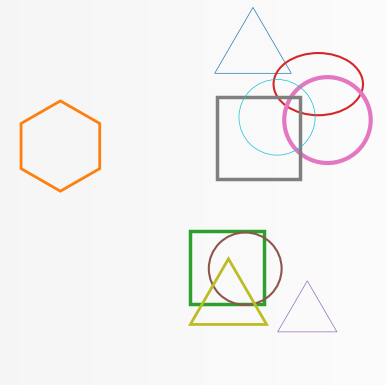[{"shape": "triangle", "thickness": 0.5, "radius": 0.57, "center": [0.653, 0.867]}, {"shape": "hexagon", "thickness": 2, "radius": 0.59, "center": [0.156, 0.621]}, {"shape": "square", "thickness": 2.5, "radius": 0.48, "center": [0.586, 0.305]}, {"shape": "oval", "thickness": 1.5, "radius": 0.58, "center": [0.821, 0.781]}, {"shape": "triangle", "thickness": 0.5, "radius": 0.44, "center": [0.793, 0.182]}, {"shape": "circle", "thickness": 1.5, "radius": 0.47, "center": [0.633, 0.302]}, {"shape": "circle", "thickness": 3, "radius": 0.56, "center": [0.845, 0.688]}, {"shape": "square", "thickness": 2.5, "radius": 0.53, "center": [0.666, 0.642]}, {"shape": "triangle", "thickness": 2, "radius": 0.57, "center": [0.59, 0.214]}, {"shape": "circle", "thickness": 0.5, "radius": 0.49, "center": [0.715, 0.695]}]